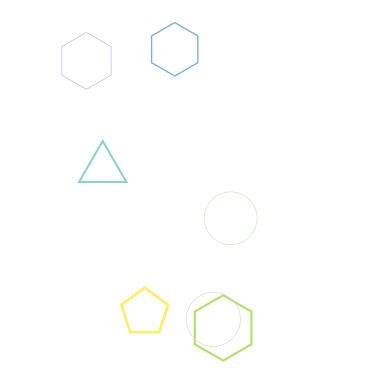[{"shape": "triangle", "thickness": 1.5, "radius": 0.35, "center": [0.267, 0.563]}, {"shape": "hexagon", "thickness": 0.5, "radius": 0.37, "center": [0.225, 0.842]}, {"shape": "hexagon", "thickness": 1, "radius": 0.35, "center": [0.454, 0.872]}, {"shape": "hexagon", "thickness": 1.5, "radius": 0.42, "center": [0.58, 0.148]}, {"shape": "circle", "thickness": 0.5, "radius": 0.35, "center": [0.554, 0.171]}, {"shape": "circle", "thickness": 0.5, "radius": 0.34, "center": [0.599, 0.433]}, {"shape": "pentagon", "thickness": 2, "radius": 0.32, "center": [0.376, 0.189]}]